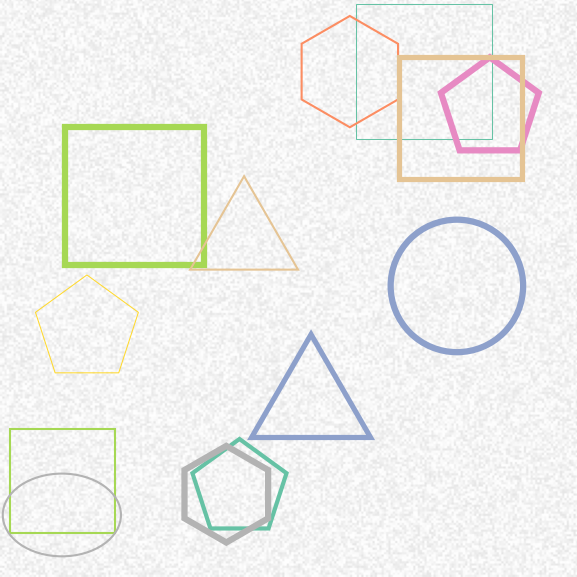[{"shape": "pentagon", "thickness": 2, "radius": 0.43, "center": [0.415, 0.153]}, {"shape": "square", "thickness": 0.5, "radius": 0.59, "center": [0.734, 0.875]}, {"shape": "hexagon", "thickness": 1, "radius": 0.48, "center": [0.606, 0.875]}, {"shape": "circle", "thickness": 3, "radius": 0.57, "center": [0.791, 0.504]}, {"shape": "triangle", "thickness": 2.5, "radius": 0.59, "center": [0.539, 0.301]}, {"shape": "pentagon", "thickness": 3, "radius": 0.45, "center": [0.848, 0.811]}, {"shape": "square", "thickness": 1, "radius": 0.45, "center": [0.108, 0.166]}, {"shape": "square", "thickness": 3, "radius": 0.6, "center": [0.233, 0.66]}, {"shape": "pentagon", "thickness": 0.5, "radius": 0.47, "center": [0.151, 0.429]}, {"shape": "triangle", "thickness": 1, "radius": 0.54, "center": [0.423, 0.586]}, {"shape": "square", "thickness": 2.5, "radius": 0.53, "center": [0.797, 0.795]}, {"shape": "hexagon", "thickness": 3, "radius": 0.42, "center": [0.392, 0.143]}, {"shape": "oval", "thickness": 1, "radius": 0.51, "center": [0.107, 0.107]}]